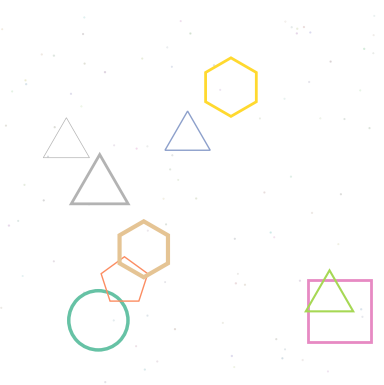[{"shape": "circle", "thickness": 2.5, "radius": 0.38, "center": [0.256, 0.168]}, {"shape": "pentagon", "thickness": 1, "radius": 0.32, "center": [0.323, 0.269]}, {"shape": "triangle", "thickness": 1, "radius": 0.34, "center": [0.487, 0.644]}, {"shape": "square", "thickness": 2, "radius": 0.4, "center": [0.882, 0.193]}, {"shape": "triangle", "thickness": 1.5, "radius": 0.36, "center": [0.856, 0.227]}, {"shape": "hexagon", "thickness": 2, "radius": 0.38, "center": [0.6, 0.774]}, {"shape": "hexagon", "thickness": 3, "radius": 0.36, "center": [0.373, 0.352]}, {"shape": "triangle", "thickness": 2, "radius": 0.43, "center": [0.259, 0.513]}, {"shape": "triangle", "thickness": 0.5, "radius": 0.35, "center": [0.172, 0.625]}]